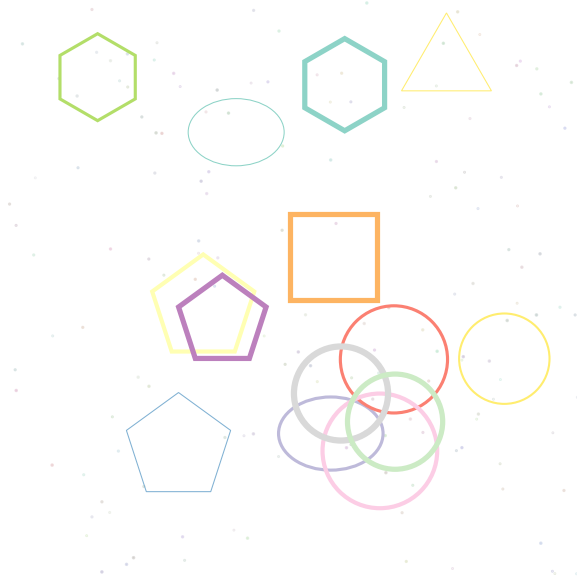[{"shape": "hexagon", "thickness": 2.5, "radius": 0.4, "center": [0.597, 0.852]}, {"shape": "oval", "thickness": 0.5, "radius": 0.42, "center": [0.409, 0.77]}, {"shape": "pentagon", "thickness": 2, "radius": 0.46, "center": [0.352, 0.466]}, {"shape": "oval", "thickness": 1.5, "radius": 0.45, "center": [0.573, 0.248]}, {"shape": "circle", "thickness": 1.5, "radius": 0.46, "center": [0.682, 0.377]}, {"shape": "pentagon", "thickness": 0.5, "radius": 0.47, "center": [0.309, 0.225]}, {"shape": "square", "thickness": 2.5, "radius": 0.38, "center": [0.577, 0.554]}, {"shape": "hexagon", "thickness": 1.5, "radius": 0.38, "center": [0.169, 0.866]}, {"shape": "circle", "thickness": 2, "radius": 0.5, "center": [0.658, 0.218]}, {"shape": "circle", "thickness": 3, "radius": 0.41, "center": [0.59, 0.318]}, {"shape": "pentagon", "thickness": 2.5, "radius": 0.4, "center": [0.385, 0.443]}, {"shape": "circle", "thickness": 2.5, "radius": 0.41, "center": [0.684, 0.269]}, {"shape": "circle", "thickness": 1, "radius": 0.39, "center": [0.873, 0.378]}, {"shape": "triangle", "thickness": 0.5, "radius": 0.45, "center": [0.773, 0.887]}]